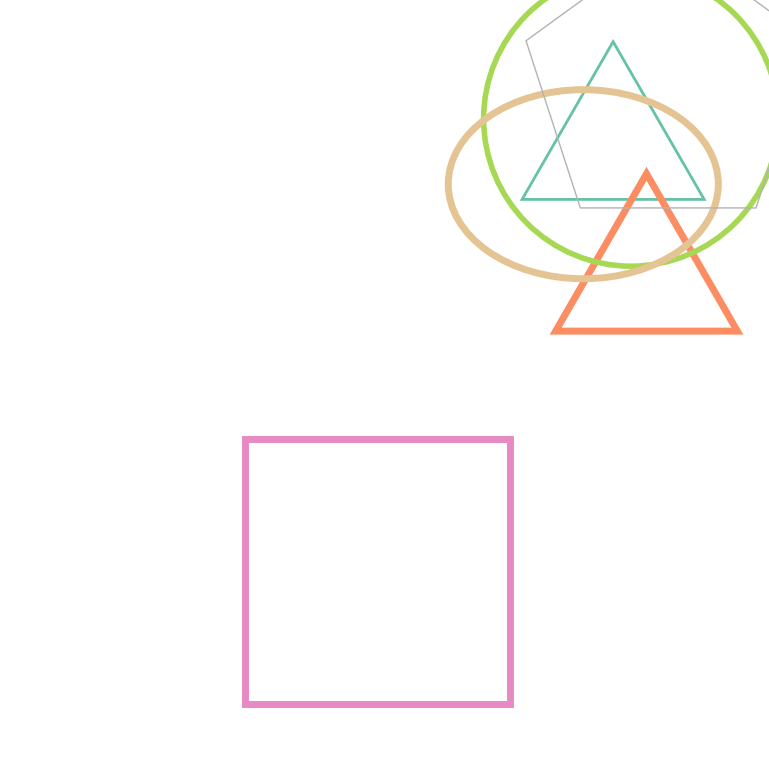[{"shape": "triangle", "thickness": 1, "radius": 0.68, "center": [0.796, 0.809]}, {"shape": "triangle", "thickness": 2.5, "radius": 0.68, "center": [0.84, 0.638]}, {"shape": "square", "thickness": 2.5, "radius": 0.86, "center": [0.49, 0.258]}, {"shape": "circle", "thickness": 2, "radius": 0.96, "center": [0.819, 0.846]}, {"shape": "oval", "thickness": 2.5, "radius": 0.88, "center": [0.758, 0.761]}, {"shape": "pentagon", "thickness": 0.5, "radius": 0.97, "center": [0.868, 0.887]}]